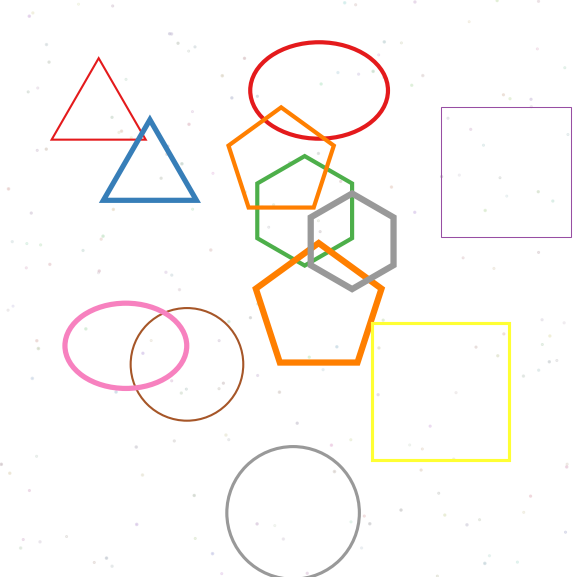[{"shape": "oval", "thickness": 2, "radius": 0.6, "center": [0.553, 0.842]}, {"shape": "triangle", "thickness": 1, "radius": 0.47, "center": [0.171, 0.804]}, {"shape": "triangle", "thickness": 2.5, "radius": 0.47, "center": [0.26, 0.699]}, {"shape": "hexagon", "thickness": 2, "radius": 0.47, "center": [0.528, 0.634]}, {"shape": "square", "thickness": 0.5, "radius": 0.56, "center": [0.876, 0.701]}, {"shape": "pentagon", "thickness": 2, "radius": 0.48, "center": [0.487, 0.717]}, {"shape": "pentagon", "thickness": 3, "radius": 0.57, "center": [0.552, 0.464]}, {"shape": "square", "thickness": 1.5, "radius": 0.59, "center": [0.762, 0.322]}, {"shape": "circle", "thickness": 1, "radius": 0.49, "center": [0.324, 0.368]}, {"shape": "oval", "thickness": 2.5, "radius": 0.53, "center": [0.218, 0.4]}, {"shape": "circle", "thickness": 1.5, "radius": 0.57, "center": [0.508, 0.111]}, {"shape": "hexagon", "thickness": 3, "radius": 0.41, "center": [0.61, 0.581]}]